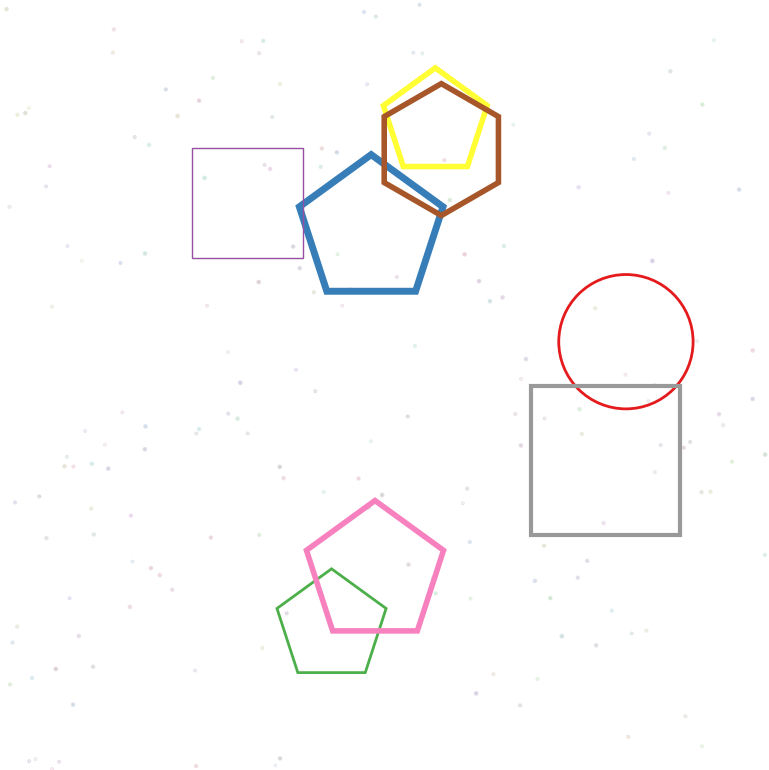[{"shape": "circle", "thickness": 1, "radius": 0.44, "center": [0.813, 0.556]}, {"shape": "pentagon", "thickness": 2.5, "radius": 0.49, "center": [0.482, 0.701]}, {"shape": "pentagon", "thickness": 1, "radius": 0.37, "center": [0.431, 0.187]}, {"shape": "square", "thickness": 0.5, "radius": 0.36, "center": [0.321, 0.736]}, {"shape": "pentagon", "thickness": 2, "radius": 0.35, "center": [0.565, 0.841]}, {"shape": "hexagon", "thickness": 2, "radius": 0.43, "center": [0.573, 0.806]}, {"shape": "pentagon", "thickness": 2, "radius": 0.47, "center": [0.487, 0.256]}, {"shape": "square", "thickness": 1.5, "radius": 0.48, "center": [0.786, 0.402]}]